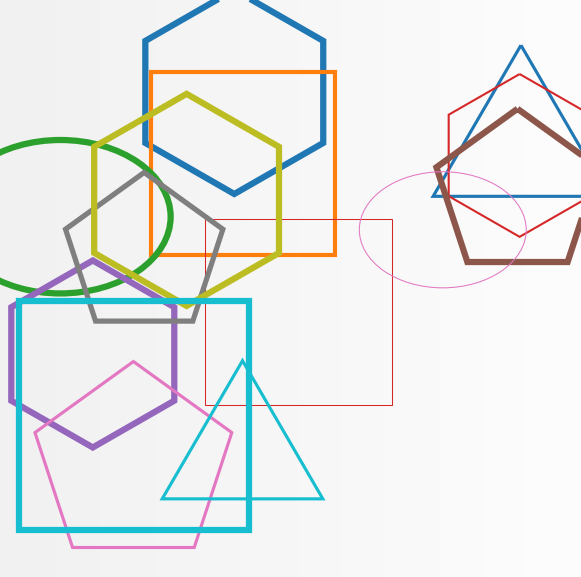[{"shape": "triangle", "thickness": 1.5, "radius": 0.87, "center": [0.896, 0.746]}, {"shape": "hexagon", "thickness": 3, "radius": 0.88, "center": [0.403, 0.84]}, {"shape": "square", "thickness": 2, "radius": 0.79, "center": [0.418, 0.716]}, {"shape": "oval", "thickness": 3, "radius": 0.95, "center": [0.104, 0.624]}, {"shape": "hexagon", "thickness": 1, "radius": 0.7, "center": [0.894, 0.73]}, {"shape": "square", "thickness": 0.5, "radius": 0.81, "center": [0.513, 0.459]}, {"shape": "hexagon", "thickness": 3, "radius": 0.81, "center": [0.16, 0.386]}, {"shape": "pentagon", "thickness": 3, "radius": 0.73, "center": [0.89, 0.664]}, {"shape": "oval", "thickness": 0.5, "radius": 0.72, "center": [0.762, 0.601]}, {"shape": "pentagon", "thickness": 1.5, "radius": 0.89, "center": [0.229, 0.195]}, {"shape": "pentagon", "thickness": 2.5, "radius": 0.71, "center": [0.248, 0.558]}, {"shape": "hexagon", "thickness": 3, "radius": 0.92, "center": [0.321, 0.653]}, {"shape": "triangle", "thickness": 1.5, "radius": 0.8, "center": [0.417, 0.215]}, {"shape": "square", "thickness": 3, "radius": 0.99, "center": [0.231, 0.28]}]